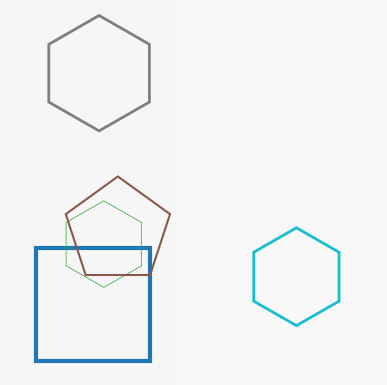[{"shape": "square", "thickness": 3, "radius": 0.74, "center": [0.24, 0.209]}, {"shape": "hexagon", "thickness": 0.5, "radius": 0.56, "center": [0.268, 0.366]}, {"shape": "pentagon", "thickness": 1.5, "radius": 0.71, "center": [0.304, 0.4]}, {"shape": "hexagon", "thickness": 2, "radius": 0.75, "center": [0.256, 0.81]}, {"shape": "hexagon", "thickness": 2, "radius": 0.64, "center": [0.765, 0.281]}]